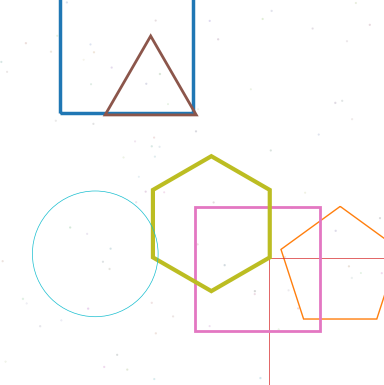[{"shape": "square", "thickness": 2.5, "radius": 0.86, "center": [0.33, 0.879]}, {"shape": "pentagon", "thickness": 1, "radius": 0.81, "center": [0.884, 0.302]}, {"shape": "square", "thickness": 0.5, "radius": 0.86, "center": [0.872, 0.158]}, {"shape": "triangle", "thickness": 2, "radius": 0.68, "center": [0.391, 0.77]}, {"shape": "square", "thickness": 2, "radius": 0.81, "center": [0.669, 0.302]}, {"shape": "hexagon", "thickness": 3, "radius": 0.88, "center": [0.549, 0.419]}, {"shape": "circle", "thickness": 0.5, "radius": 0.82, "center": [0.247, 0.341]}]